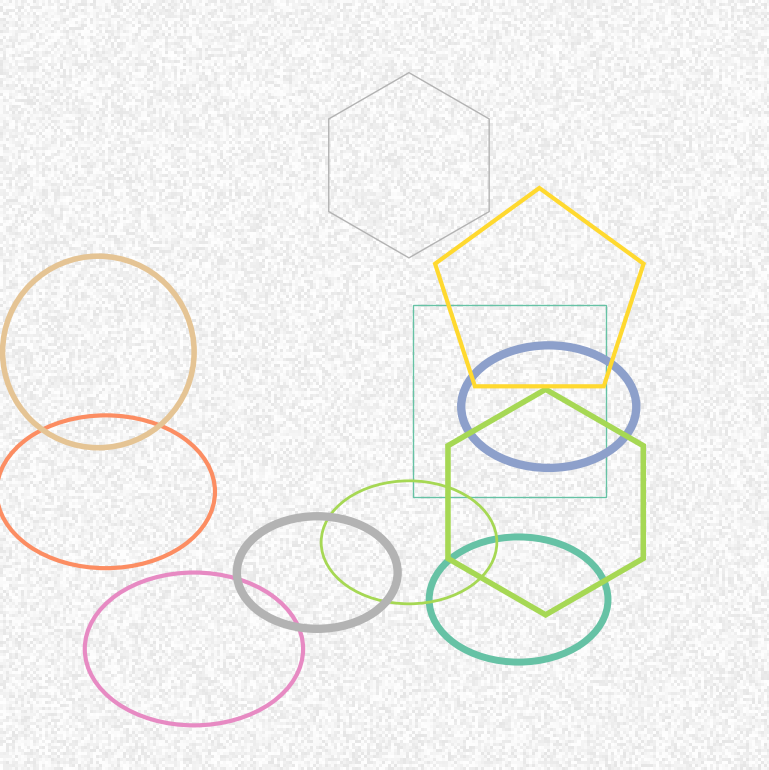[{"shape": "square", "thickness": 0.5, "radius": 0.62, "center": [0.662, 0.48]}, {"shape": "oval", "thickness": 2.5, "radius": 0.58, "center": [0.673, 0.221]}, {"shape": "oval", "thickness": 1.5, "radius": 0.71, "center": [0.137, 0.361]}, {"shape": "oval", "thickness": 3, "radius": 0.57, "center": [0.713, 0.472]}, {"shape": "oval", "thickness": 1.5, "radius": 0.71, "center": [0.252, 0.157]}, {"shape": "oval", "thickness": 1, "radius": 0.57, "center": [0.531, 0.296]}, {"shape": "hexagon", "thickness": 2, "radius": 0.73, "center": [0.709, 0.348]}, {"shape": "pentagon", "thickness": 1.5, "radius": 0.71, "center": [0.7, 0.613]}, {"shape": "circle", "thickness": 2, "radius": 0.62, "center": [0.128, 0.543]}, {"shape": "oval", "thickness": 3, "radius": 0.52, "center": [0.412, 0.256]}, {"shape": "hexagon", "thickness": 0.5, "radius": 0.6, "center": [0.531, 0.785]}]